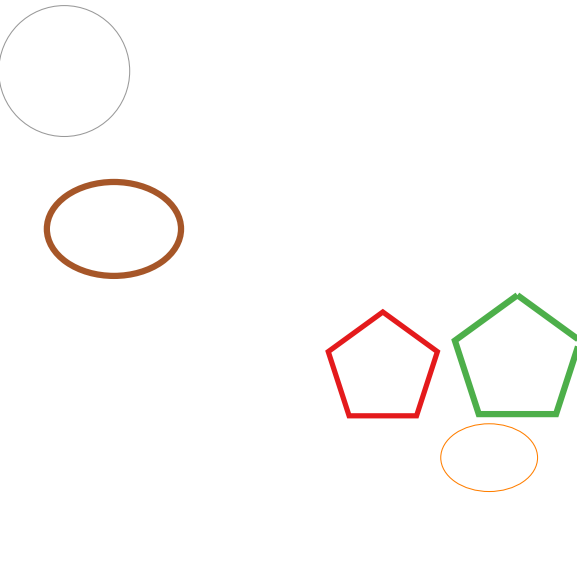[{"shape": "pentagon", "thickness": 2.5, "radius": 0.5, "center": [0.663, 0.36]}, {"shape": "pentagon", "thickness": 3, "radius": 0.57, "center": [0.896, 0.374]}, {"shape": "oval", "thickness": 0.5, "radius": 0.42, "center": [0.847, 0.207]}, {"shape": "oval", "thickness": 3, "radius": 0.58, "center": [0.197, 0.603]}, {"shape": "circle", "thickness": 0.5, "radius": 0.57, "center": [0.111, 0.876]}]